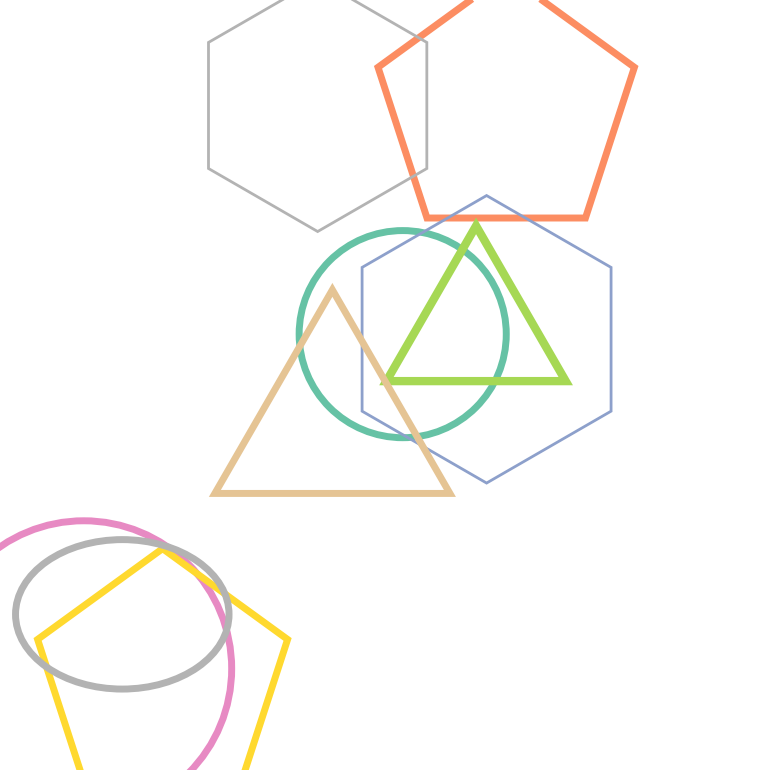[{"shape": "circle", "thickness": 2.5, "radius": 0.67, "center": [0.523, 0.566]}, {"shape": "pentagon", "thickness": 2.5, "radius": 0.88, "center": [0.657, 0.858]}, {"shape": "hexagon", "thickness": 1, "radius": 0.93, "center": [0.632, 0.559]}, {"shape": "circle", "thickness": 2.5, "radius": 0.96, "center": [0.109, 0.132]}, {"shape": "triangle", "thickness": 3, "radius": 0.67, "center": [0.618, 0.572]}, {"shape": "pentagon", "thickness": 2.5, "radius": 0.85, "center": [0.211, 0.117]}, {"shape": "triangle", "thickness": 2.5, "radius": 0.88, "center": [0.432, 0.447]}, {"shape": "hexagon", "thickness": 1, "radius": 0.82, "center": [0.413, 0.863]}, {"shape": "oval", "thickness": 2.5, "radius": 0.69, "center": [0.159, 0.202]}]